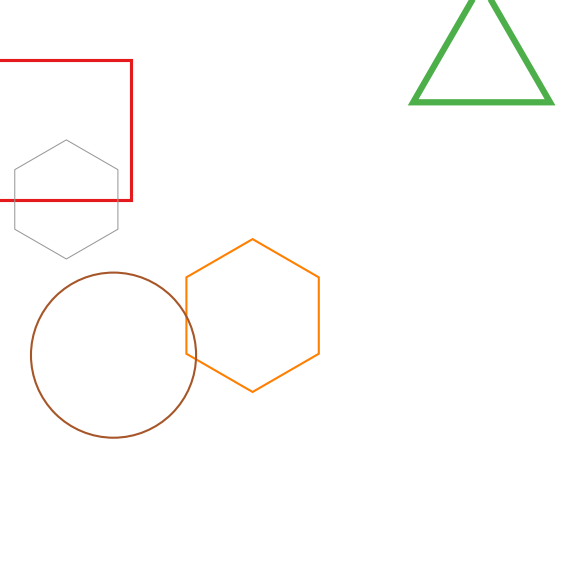[{"shape": "square", "thickness": 1.5, "radius": 0.61, "center": [0.105, 0.774]}, {"shape": "triangle", "thickness": 3, "radius": 0.68, "center": [0.834, 0.89]}, {"shape": "hexagon", "thickness": 1, "radius": 0.66, "center": [0.437, 0.453]}, {"shape": "circle", "thickness": 1, "radius": 0.71, "center": [0.197, 0.384]}, {"shape": "hexagon", "thickness": 0.5, "radius": 0.52, "center": [0.115, 0.654]}]